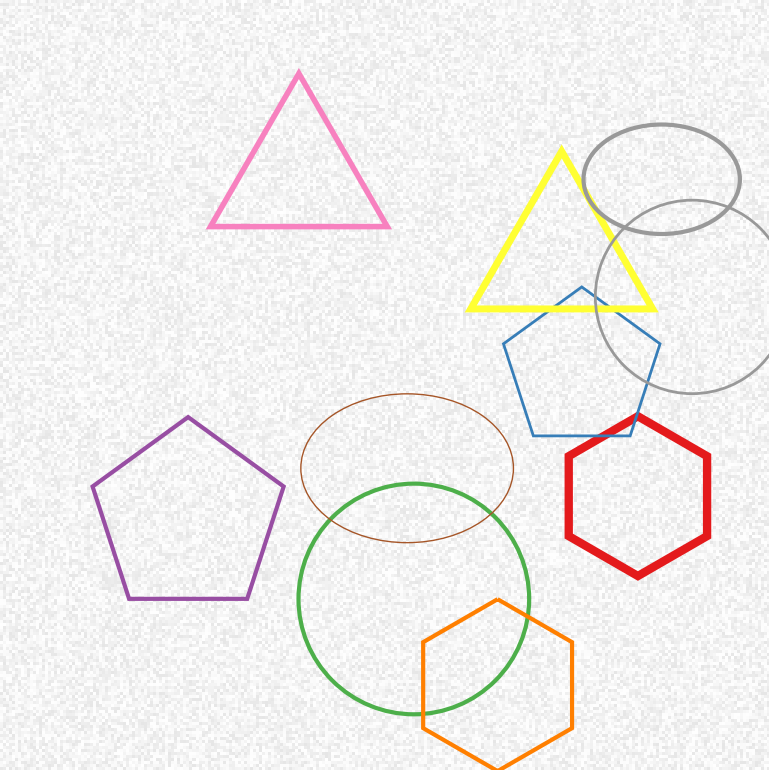[{"shape": "hexagon", "thickness": 3, "radius": 0.52, "center": [0.828, 0.356]}, {"shape": "pentagon", "thickness": 1, "radius": 0.53, "center": [0.756, 0.52]}, {"shape": "circle", "thickness": 1.5, "radius": 0.75, "center": [0.537, 0.222]}, {"shape": "pentagon", "thickness": 1.5, "radius": 0.65, "center": [0.244, 0.328]}, {"shape": "hexagon", "thickness": 1.5, "radius": 0.56, "center": [0.646, 0.11]}, {"shape": "triangle", "thickness": 2.5, "radius": 0.68, "center": [0.729, 0.667]}, {"shape": "oval", "thickness": 0.5, "radius": 0.69, "center": [0.529, 0.392]}, {"shape": "triangle", "thickness": 2, "radius": 0.66, "center": [0.388, 0.772]}, {"shape": "oval", "thickness": 1.5, "radius": 0.51, "center": [0.859, 0.767]}, {"shape": "circle", "thickness": 1, "radius": 0.63, "center": [0.899, 0.614]}]